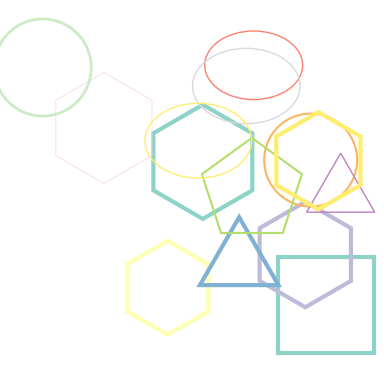[{"shape": "hexagon", "thickness": 3, "radius": 0.74, "center": [0.527, 0.58]}, {"shape": "square", "thickness": 3, "radius": 0.62, "center": [0.846, 0.207]}, {"shape": "hexagon", "thickness": 3, "radius": 0.61, "center": [0.436, 0.252]}, {"shape": "hexagon", "thickness": 3, "radius": 0.68, "center": [0.793, 0.339]}, {"shape": "oval", "thickness": 1, "radius": 0.64, "center": [0.659, 0.83]}, {"shape": "triangle", "thickness": 3, "radius": 0.59, "center": [0.621, 0.318]}, {"shape": "circle", "thickness": 1.5, "radius": 0.6, "center": [0.807, 0.584]}, {"shape": "pentagon", "thickness": 1.5, "radius": 0.68, "center": [0.654, 0.505]}, {"shape": "hexagon", "thickness": 0.5, "radius": 0.72, "center": [0.27, 0.668]}, {"shape": "oval", "thickness": 1, "radius": 0.7, "center": [0.64, 0.777]}, {"shape": "triangle", "thickness": 1, "radius": 0.51, "center": [0.885, 0.5]}, {"shape": "circle", "thickness": 2, "radius": 0.63, "center": [0.111, 0.825]}, {"shape": "hexagon", "thickness": 3, "radius": 0.63, "center": [0.827, 0.582]}, {"shape": "oval", "thickness": 1, "radius": 0.69, "center": [0.515, 0.635]}]